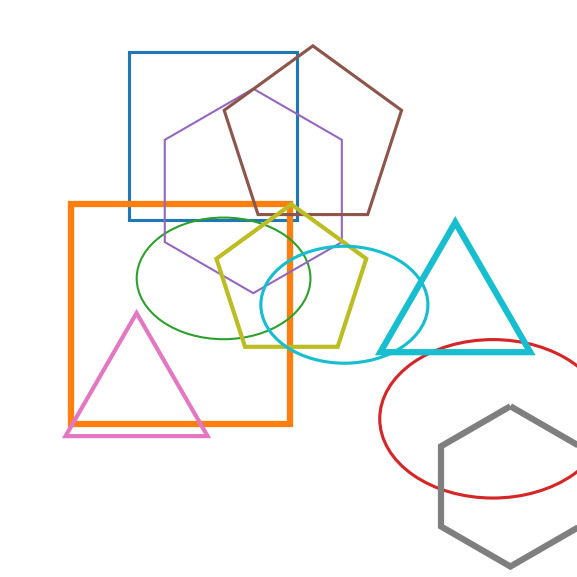[{"shape": "square", "thickness": 1.5, "radius": 0.73, "center": [0.368, 0.763]}, {"shape": "square", "thickness": 3, "radius": 0.95, "center": [0.312, 0.456]}, {"shape": "oval", "thickness": 1, "radius": 0.75, "center": [0.387, 0.517]}, {"shape": "oval", "thickness": 1.5, "radius": 0.98, "center": [0.854, 0.274]}, {"shape": "hexagon", "thickness": 1, "radius": 0.89, "center": [0.439, 0.668]}, {"shape": "pentagon", "thickness": 1.5, "radius": 0.81, "center": [0.542, 0.758]}, {"shape": "triangle", "thickness": 2, "radius": 0.71, "center": [0.236, 0.315]}, {"shape": "hexagon", "thickness": 3, "radius": 0.69, "center": [0.884, 0.157]}, {"shape": "pentagon", "thickness": 2, "radius": 0.68, "center": [0.505, 0.509]}, {"shape": "triangle", "thickness": 3, "radius": 0.75, "center": [0.788, 0.464]}, {"shape": "oval", "thickness": 1.5, "radius": 0.72, "center": [0.596, 0.471]}]